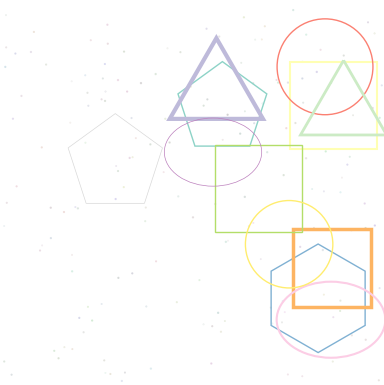[{"shape": "pentagon", "thickness": 1, "radius": 0.61, "center": [0.578, 0.719]}, {"shape": "square", "thickness": 1.5, "radius": 0.57, "center": [0.866, 0.725]}, {"shape": "triangle", "thickness": 3, "radius": 0.7, "center": [0.562, 0.761]}, {"shape": "circle", "thickness": 1, "radius": 0.62, "center": [0.844, 0.827]}, {"shape": "hexagon", "thickness": 1, "radius": 0.7, "center": [0.826, 0.225]}, {"shape": "square", "thickness": 2.5, "radius": 0.51, "center": [0.862, 0.304]}, {"shape": "square", "thickness": 1, "radius": 0.56, "center": [0.671, 0.511]}, {"shape": "oval", "thickness": 1.5, "radius": 0.71, "center": [0.86, 0.17]}, {"shape": "pentagon", "thickness": 0.5, "radius": 0.64, "center": [0.299, 0.576]}, {"shape": "oval", "thickness": 0.5, "radius": 0.63, "center": [0.553, 0.605]}, {"shape": "triangle", "thickness": 2, "radius": 0.65, "center": [0.892, 0.714]}, {"shape": "circle", "thickness": 1, "radius": 0.57, "center": [0.751, 0.366]}]